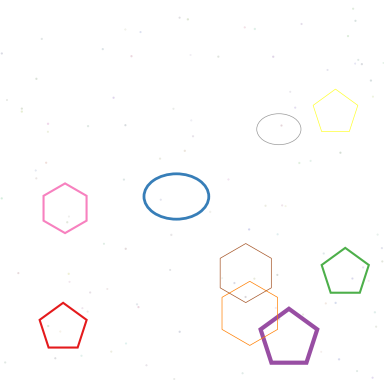[{"shape": "pentagon", "thickness": 1.5, "radius": 0.32, "center": [0.164, 0.149]}, {"shape": "oval", "thickness": 2, "radius": 0.42, "center": [0.458, 0.49]}, {"shape": "pentagon", "thickness": 1.5, "radius": 0.32, "center": [0.897, 0.292]}, {"shape": "pentagon", "thickness": 3, "radius": 0.39, "center": [0.75, 0.121]}, {"shape": "hexagon", "thickness": 0.5, "radius": 0.42, "center": [0.649, 0.186]}, {"shape": "pentagon", "thickness": 0.5, "radius": 0.31, "center": [0.871, 0.708]}, {"shape": "hexagon", "thickness": 0.5, "radius": 0.38, "center": [0.638, 0.291]}, {"shape": "hexagon", "thickness": 1.5, "radius": 0.32, "center": [0.169, 0.459]}, {"shape": "oval", "thickness": 0.5, "radius": 0.29, "center": [0.724, 0.664]}]